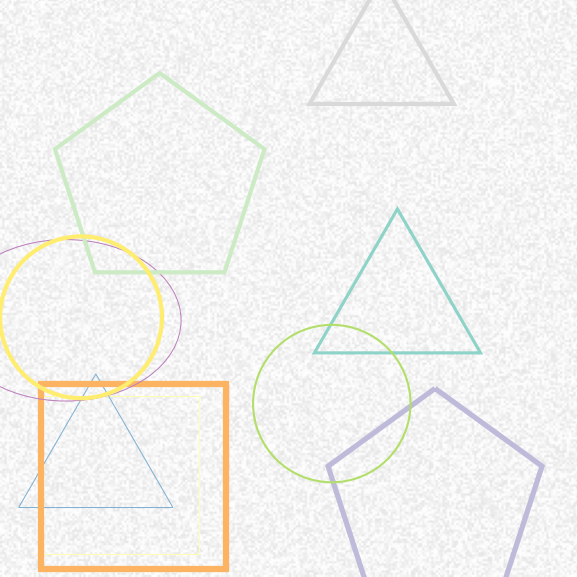[{"shape": "triangle", "thickness": 1.5, "radius": 0.83, "center": [0.688, 0.471]}, {"shape": "square", "thickness": 0.5, "radius": 0.68, "center": [0.208, 0.177]}, {"shape": "pentagon", "thickness": 2.5, "radius": 0.97, "center": [0.753, 0.132]}, {"shape": "triangle", "thickness": 0.5, "radius": 0.77, "center": [0.166, 0.197]}, {"shape": "square", "thickness": 3, "radius": 0.8, "center": [0.231, 0.174]}, {"shape": "circle", "thickness": 1, "radius": 0.68, "center": [0.575, 0.3]}, {"shape": "triangle", "thickness": 2, "radius": 0.72, "center": [0.661, 0.891]}, {"shape": "oval", "thickness": 0.5, "radius": 1.0, "center": [0.114, 0.445]}, {"shape": "pentagon", "thickness": 2, "radius": 0.95, "center": [0.277, 0.682]}, {"shape": "circle", "thickness": 2, "radius": 0.7, "center": [0.14, 0.45]}]